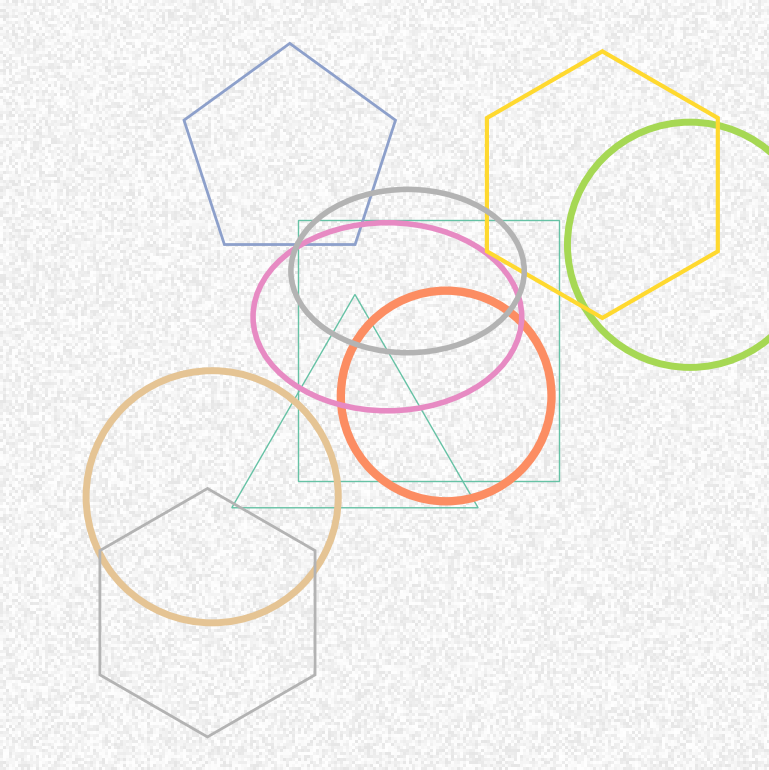[{"shape": "triangle", "thickness": 0.5, "radius": 0.92, "center": [0.461, 0.433]}, {"shape": "square", "thickness": 0.5, "radius": 0.85, "center": [0.557, 0.545]}, {"shape": "circle", "thickness": 3, "radius": 0.68, "center": [0.579, 0.486]}, {"shape": "pentagon", "thickness": 1, "radius": 0.72, "center": [0.376, 0.799]}, {"shape": "oval", "thickness": 2, "radius": 0.87, "center": [0.503, 0.589]}, {"shape": "circle", "thickness": 2.5, "radius": 0.8, "center": [0.896, 0.682]}, {"shape": "hexagon", "thickness": 1.5, "radius": 0.87, "center": [0.782, 0.76]}, {"shape": "circle", "thickness": 2.5, "radius": 0.82, "center": [0.276, 0.355]}, {"shape": "oval", "thickness": 2, "radius": 0.76, "center": [0.529, 0.648]}, {"shape": "hexagon", "thickness": 1, "radius": 0.81, "center": [0.269, 0.204]}]